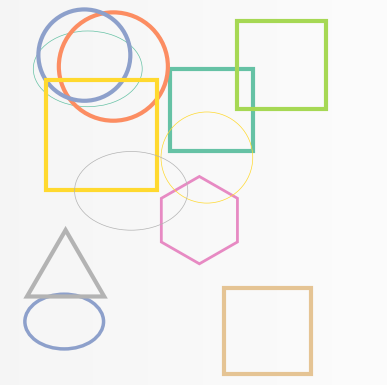[{"shape": "square", "thickness": 3, "radius": 0.54, "center": [0.546, 0.714]}, {"shape": "oval", "thickness": 0.5, "radius": 0.7, "center": [0.226, 0.821]}, {"shape": "circle", "thickness": 3, "radius": 0.7, "center": [0.293, 0.827]}, {"shape": "oval", "thickness": 2.5, "radius": 0.51, "center": [0.166, 0.165]}, {"shape": "circle", "thickness": 3, "radius": 0.59, "center": [0.218, 0.857]}, {"shape": "hexagon", "thickness": 2, "radius": 0.57, "center": [0.515, 0.428]}, {"shape": "square", "thickness": 3, "radius": 0.57, "center": [0.726, 0.831]}, {"shape": "square", "thickness": 3, "radius": 0.72, "center": [0.262, 0.649]}, {"shape": "circle", "thickness": 0.5, "radius": 0.59, "center": [0.534, 0.591]}, {"shape": "square", "thickness": 3, "radius": 0.56, "center": [0.69, 0.141]}, {"shape": "triangle", "thickness": 3, "radius": 0.58, "center": [0.169, 0.287]}, {"shape": "oval", "thickness": 0.5, "radius": 0.73, "center": [0.339, 0.504]}]